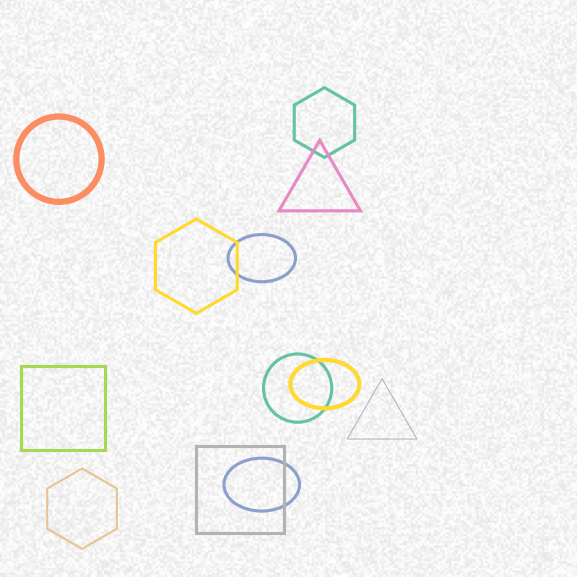[{"shape": "hexagon", "thickness": 1.5, "radius": 0.3, "center": [0.562, 0.787]}, {"shape": "circle", "thickness": 1.5, "radius": 0.3, "center": [0.515, 0.327]}, {"shape": "circle", "thickness": 3, "radius": 0.37, "center": [0.102, 0.724]}, {"shape": "oval", "thickness": 1.5, "radius": 0.33, "center": [0.453, 0.16]}, {"shape": "oval", "thickness": 1.5, "radius": 0.29, "center": [0.453, 0.552]}, {"shape": "triangle", "thickness": 1.5, "radius": 0.41, "center": [0.554, 0.675]}, {"shape": "square", "thickness": 1.5, "radius": 0.36, "center": [0.109, 0.292]}, {"shape": "oval", "thickness": 2, "radius": 0.3, "center": [0.562, 0.334]}, {"shape": "hexagon", "thickness": 1.5, "radius": 0.41, "center": [0.34, 0.538]}, {"shape": "hexagon", "thickness": 1, "radius": 0.35, "center": [0.142, 0.118]}, {"shape": "square", "thickness": 1.5, "radius": 0.38, "center": [0.416, 0.151]}, {"shape": "triangle", "thickness": 0.5, "radius": 0.35, "center": [0.662, 0.274]}]